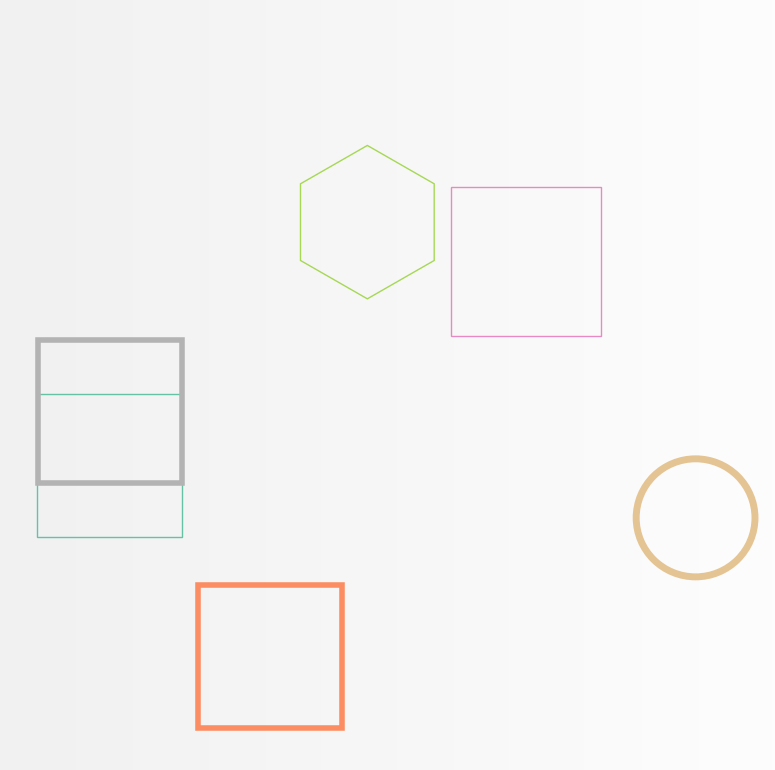[{"shape": "square", "thickness": 0.5, "radius": 0.47, "center": [0.141, 0.396]}, {"shape": "square", "thickness": 2, "radius": 0.46, "center": [0.348, 0.147]}, {"shape": "square", "thickness": 0.5, "radius": 0.48, "center": [0.678, 0.66]}, {"shape": "hexagon", "thickness": 0.5, "radius": 0.5, "center": [0.474, 0.712]}, {"shape": "circle", "thickness": 2.5, "radius": 0.38, "center": [0.898, 0.327]}, {"shape": "square", "thickness": 2, "radius": 0.46, "center": [0.142, 0.466]}]